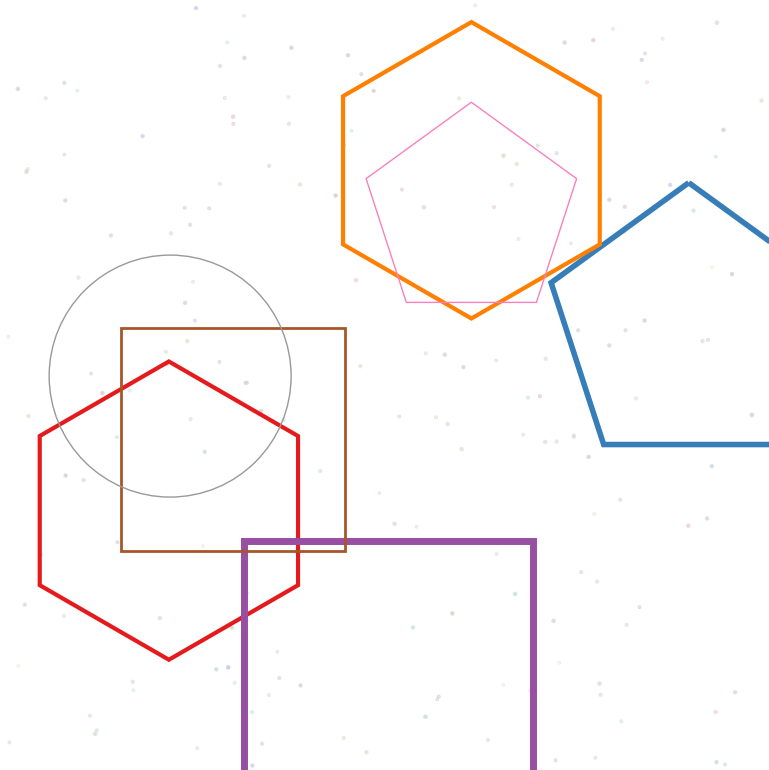[{"shape": "hexagon", "thickness": 1.5, "radius": 0.97, "center": [0.219, 0.337]}, {"shape": "pentagon", "thickness": 2, "radius": 0.94, "center": [0.894, 0.575]}, {"shape": "square", "thickness": 2.5, "radius": 0.94, "center": [0.505, 0.11]}, {"shape": "hexagon", "thickness": 1.5, "radius": 0.96, "center": [0.612, 0.779]}, {"shape": "square", "thickness": 1, "radius": 0.72, "center": [0.303, 0.429]}, {"shape": "pentagon", "thickness": 0.5, "radius": 0.72, "center": [0.612, 0.724]}, {"shape": "circle", "thickness": 0.5, "radius": 0.79, "center": [0.221, 0.512]}]